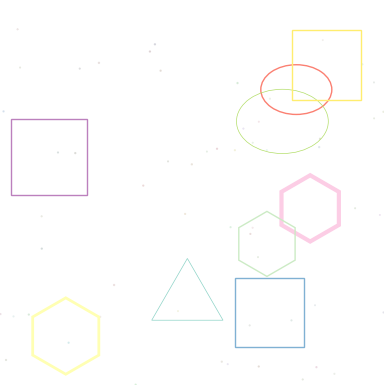[{"shape": "triangle", "thickness": 0.5, "radius": 0.53, "center": [0.487, 0.222]}, {"shape": "hexagon", "thickness": 2, "radius": 0.5, "center": [0.171, 0.127]}, {"shape": "oval", "thickness": 1, "radius": 0.46, "center": [0.77, 0.767]}, {"shape": "square", "thickness": 1, "radius": 0.45, "center": [0.701, 0.188]}, {"shape": "oval", "thickness": 0.5, "radius": 0.6, "center": [0.733, 0.685]}, {"shape": "hexagon", "thickness": 3, "radius": 0.43, "center": [0.806, 0.459]}, {"shape": "square", "thickness": 1, "radius": 0.5, "center": [0.128, 0.593]}, {"shape": "hexagon", "thickness": 1, "radius": 0.42, "center": [0.693, 0.366]}, {"shape": "square", "thickness": 1, "radius": 0.45, "center": [0.848, 0.831]}]